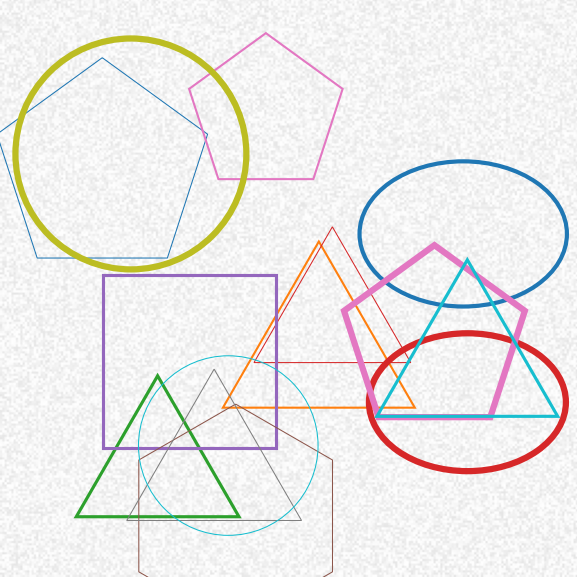[{"shape": "oval", "thickness": 2, "radius": 0.9, "center": [0.802, 0.594]}, {"shape": "pentagon", "thickness": 0.5, "radius": 0.96, "center": [0.177, 0.707]}, {"shape": "triangle", "thickness": 1, "radius": 0.96, "center": [0.552, 0.389]}, {"shape": "triangle", "thickness": 1.5, "radius": 0.81, "center": [0.273, 0.186]}, {"shape": "oval", "thickness": 3, "radius": 0.85, "center": [0.809, 0.303]}, {"shape": "triangle", "thickness": 0.5, "radius": 0.78, "center": [0.576, 0.45]}, {"shape": "square", "thickness": 1.5, "radius": 0.75, "center": [0.328, 0.374]}, {"shape": "hexagon", "thickness": 0.5, "radius": 0.97, "center": [0.408, 0.106]}, {"shape": "pentagon", "thickness": 1, "radius": 0.7, "center": [0.46, 0.802]}, {"shape": "pentagon", "thickness": 3, "radius": 0.82, "center": [0.752, 0.41]}, {"shape": "triangle", "thickness": 0.5, "radius": 0.87, "center": [0.371, 0.185]}, {"shape": "circle", "thickness": 3, "radius": 1.0, "center": [0.227, 0.733]}, {"shape": "circle", "thickness": 0.5, "radius": 0.78, "center": [0.395, 0.228]}, {"shape": "triangle", "thickness": 1.5, "radius": 0.9, "center": [0.809, 0.369]}]